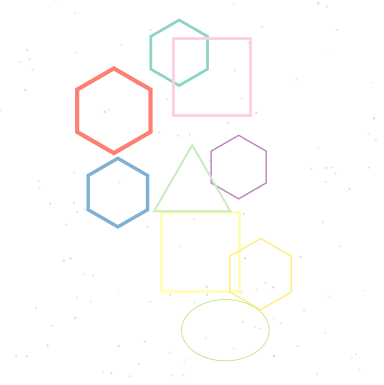[{"shape": "hexagon", "thickness": 2, "radius": 0.43, "center": [0.465, 0.863]}, {"shape": "square", "thickness": 2, "radius": 0.51, "center": [0.52, 0.347]}, {"shape": "hexagon", "thickness": 3, "radius": 0.55, "center": [0.296, 0.712]}, {"shape": "hexagon", "thickness": 2.5, "radius": 0.45, "center": [0.306, 0.5]}, {"shape": "oval", "thickness": 0.5, "radius": 0.57, "center": [0.585, 0.142]}, {"shape": "square", "thickness": 2, "radius": 0.5, "center": [0.55, 0.802]}, {"shape": "hexagon", "thickness": 1, "radius": 0.41, "center": [0.62, 0.566]}, {"shape": "triangle", "thickness": 1.5, "radius": 0.57, "center": [0.499, 0.509]}, {"shape": "hexagon", "thickness": 1, "radius": 0.46, "center": [0.677, 0.288]}]